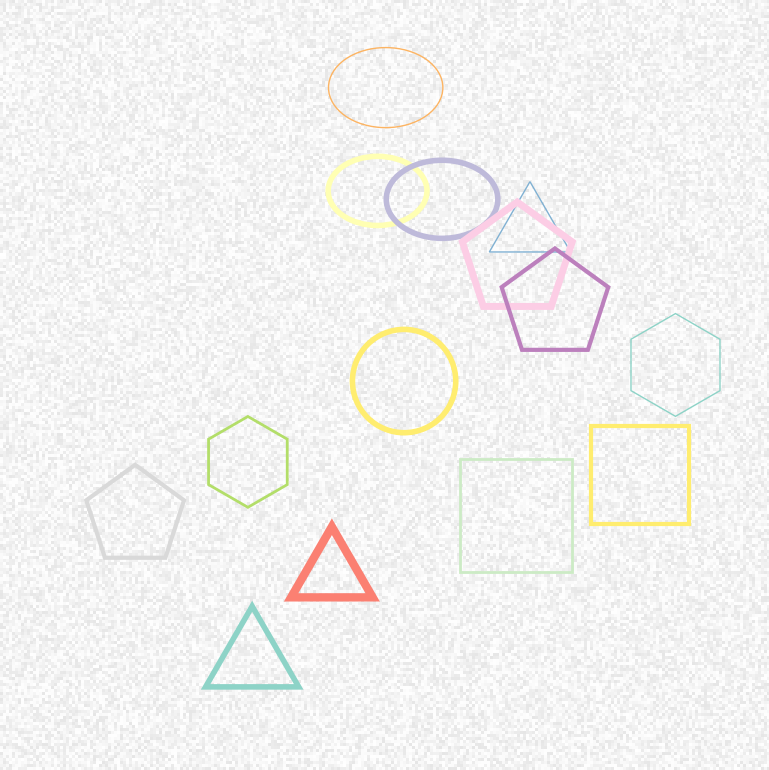[{"shape": "hexagon", "thickness": 0.5, "radius": 0.33, "center": [0.877, 0.526]}, {"shape": "triangle", "thickness": 2, "radius": 0.35, "center": [0.327, 0.143]}, {"shape": "oval", "thickness": 2, "radius": 0.32, "center": [0.49, 0.752]}, {"shape": "oval", "thickness": 2, "radius": 0.36, "center": [0.574, 0.741]}, {"shape": "triangle", "thickness": 3, "radius": 0.31, "center": [0.431, 0.255]}, {"shape": "triangle", "thickness": 0.5, "radius": 0.3, "center": [0.688, 0.703]}, {"shape": "oval", "thickness": 0.5, "radius": 0.37, "center": [0.501, 0.886]}, {"shape": "hexagon", "thickness": 1, "radius": 0.29, "center": [0.322, 0.4]}, {"shape": "pentagon", "thickness": 2.5, "radius": 0.37, "center": [0.672, 0.663]}, {"shape": "pentagon", "thickness": 1.5, "radius": 0.33, "center": [0.176, 0.33]}, {"shape": "pentagon", "thickness": 1.5, "radius": 0.36, "center": [0.721, 0.605]}, {"shape": "square", "thickness": 1, "radius": 0.36, "center": [0.67, 0.331]}, {"shape": "square", "thickness": 1.5, "radius": 0.32, "center": [0.831, 0.383]}, {"shape": "circle", "thickness": 2, "radius": 0.34, "center": [0.525, 0.505]}]